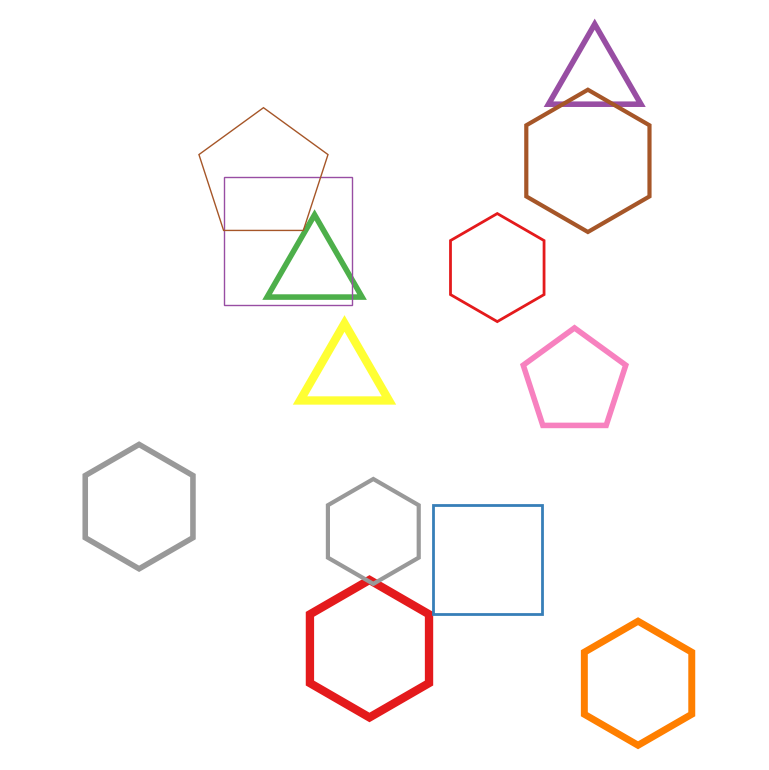[{"shape": "hexagon", "thickness": 3, "radius": 0.45, "center": [0.48, 0.158]}, {"shape": "hexagon", "thickness": 1, "radius": 0.35, "center": [0.646, 0.652]}, {"shape": "square", "thickness": 1, "radius": 0.35, "center": [0.633, 0.273]}, {"shape": "triangle", "thickness": 2, "radius": 0.36, "center": [0.409, 0.65]}, {"shape": "square", "thickness": 0.5, "radius": 0.42, "center": [0.374, 0.687]}, {"shape": "triangle", "thickness": 2, "radius": 0.35, "center": [0.772, 0.899]}, {"shape": "hexagon", "thickness": 2.5, "radius": 0.4, "center": [0.829, 0.113]}, {"shape": "triangle", "thickness": 3, "radius": 0.33, "center": [0.447, 0.513]}, {"shape": "hexagon", "thickness": 1.5, "radius": 0.46, "center": [0.763, 0.791]}, {"shape": "pentagon", "thickness": 0.5, "radius": 0.44, "center": [0.342, 0.772]}, {"shape": "pentagon", "thickness": 2, "radius": 0.35, "center": [0.746, 0.504]}, {"shape": "hexagon", "thickness": 1.5, "radius": 0.34, "center": [0.485, 0.31]}, {"shape": "hexagon", "thickness": 2, "radius": 0.4, "center": [0.181, 0.342]}]